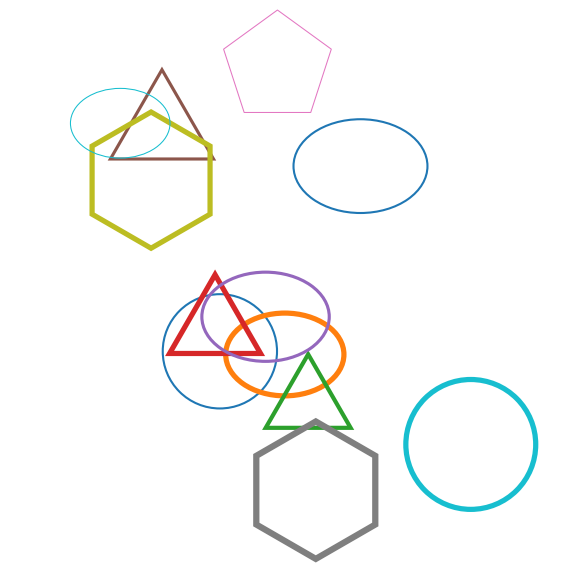[{"shape": "circle", "thickness": 1, "radius": 0.49, "center": [0.381, 0.391]}, {"shape": "oval", "thickness": 1, "radius": 0.58, "center": [0.624, 0.711]}, {"shape": "oval", "thickness": 2.5, "radius": 0.51, "center": [0.493, 0.385]}, {"shape": "triangle", "thickness": 2, "radius": 0.42, "center": [0.534, 0.301]}, {"shape": "triangle", "thickness": 2.5, "radius": 0.45, "center": [0.372, 0.433]}, {"shape": "oval", "thickness": 1.5, "radius": 0.55, "center": [0.46, 0.451]}, {"shape": "triangle", "thickness": 1.5, "radius": 0.52, "center": [0.28, 0.775]}, {"shape": "pentagon", "thickness": 0.5, "radius": 0.49, "center": [0.48, 0.884]}, {"shape": "hexagon", "thickness": 3, "radius": 0.59, "center": [0.547, 0.15]}, {"shape": "hexagon", "thickness": 2.5, "radius": 0.59, "center": [0.262, 0.687]}, {"shape": "circle", "thickness": 2.5, "radius": 0.56, "center": [0.815, 0.23]}, {"shape": "oval", "thickness": 0.5, "radius": 0.43, "center": [0.208, 0.786]}]